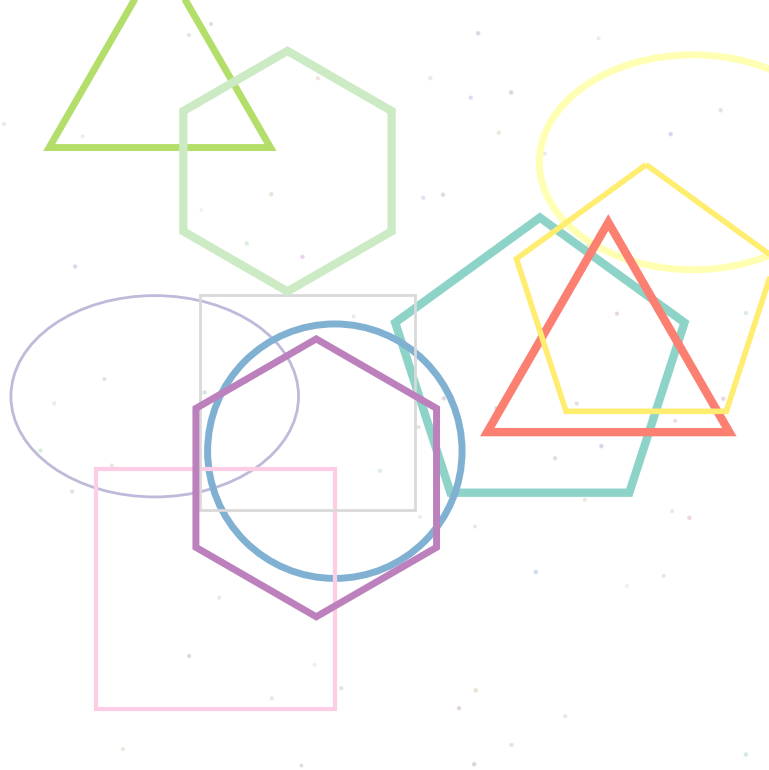[{"shape": "pentagon", "thickness": 3, "radius": 0.99, "center": [0.701, 0.52]}, {"shape": "oval", "thickness": 2.5, "radius": 1.0, "center": [0.9, 0.789]}, {"shape": "oval", "thickness": 1, "radius": 0.93, "center": [0.201, 0.485]}, {"shape": "triangle", "thickness": 3, "radius": 0.91, "center": [0.79, 0.53]}, {"shape": "circle", "thickness": 2.5, "radius": 0.83, "center": [0.435, 0.414]}, {"shape": "triangle", "thickness": 2.5, "radius": 0.83, "center": [0.208, 0.891]}, {"shape": "square", "thickness": 1.5, "radius": 0.78, "center": [0.28, 0.235]}, {"shape": "square", "thickness": 1, "radius": 0.7, "center": [0.399, 0.477]}, {"shape": "hexagon", "thickness": 2.5, "radius": 0.9, "center": [0.411, 0.379]}, {"shape": "hexagon", "thickness": 3, "radius": 0.78, "center": [0.373, 0.778]}, {"shape": "pentagon", "thickness": 2, "radius": 0.89, "center": [0.839, 0.609]}]